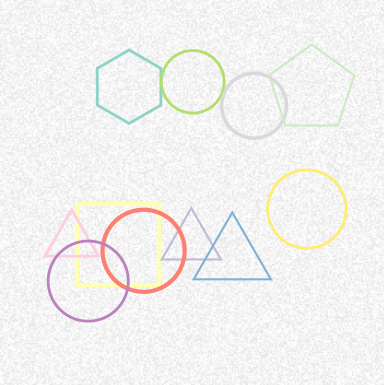[{"shape": "hexagon", "thickness": 2, "radius": 0.48, "center": [0.335, 0.775]}, {"shape": "square", "thickness": 3, "radius": 0.53, "center": [0.306, 0.365]}, {"shape": "triangle", "thickness": 1.5, "radius": 0.44, "center": [0.497, 0.37]}, {"shape": "circle", "thickness": 3, "radius": 0.53, "center": [0.373, 0.349]}, {"shape": "triangle", "thickness": 1.5, "radius": 0.58, "center": [0.603, 0.332]}, {"shape": "circle", "thickness": 2, "radius": 0.41, "center": [0.501, 0.788]}, {"shape": "triangle", "thickness": 2, "radius": 0.4, "center": [0.186, 0.375]}, {"shape": "circle", "thickness": 2.5, "radius": 0.42, "center": [0.66, 0.725]}, {"shape": "circle", "thickness": 2, "radius": 0.52, "center": [0.229, 0.27]}, {"shape": "pentagon", "thickness": 1.5, "radius": 0.58, "center": [0.81, 0.768]}, {"shape": "circle", "thickness": 2, "radius": 0.51, "center": [0.797, 0.457]}]